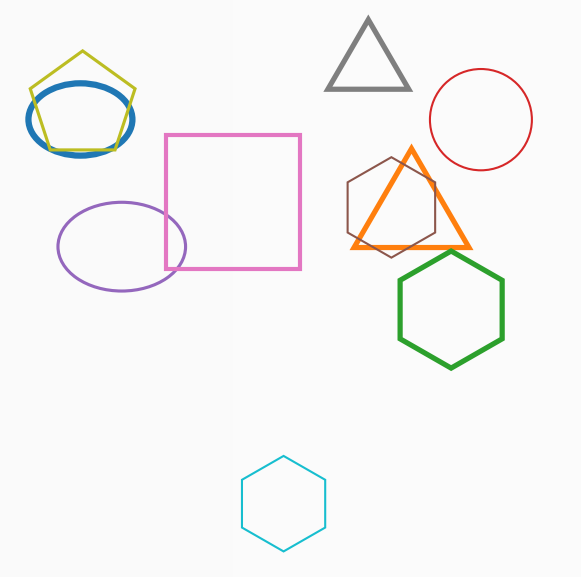[{"shape": "oval", "thickness": 3, "radius": 0.45, "center": [0.138, 0.792]}, {"shape": "triangle", "thickness": 2.5, "radius": 0.57, "center": [0.708, 0.628]}, {"shape": "hexagon", "thickness": 2.5, "radius": 0.51, "center": [0.776, 0.463]}, {"shape": "circle", "thickness": 1, "radius": 0.44, "center": [0.827, 0.792]}, {"shape": "oval", "thickness": 1.5, "radius": 0.55, "center": [0.209, 0.572]}, {"shape": "hexagon", "thickness": 1, "radius": 0.43, "center": [0.673, 0.64]}, {"shape": "square", "thickness": 2, "radius": 0.58, "center": [0.4, 0.649]}, {"shape": "triangle", "thickness": 2.5, "radius": 0.4, "center": [0.634, 0.885]}, {"shape": "pentagon", "thickness": 1.5, "radius": 0.47, "center": [0.142, 0.816]}, {"shape": "hexagon", "thickness": 1, "radius": 0.41, "center": [0.488, 0.127]}]